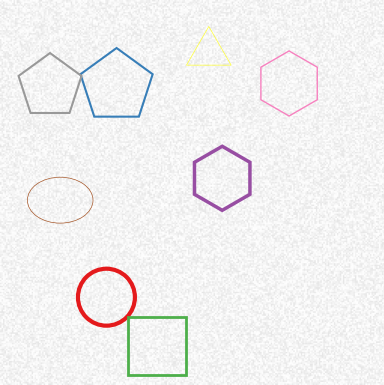[{"shape": "circle", "thickness": 3, "radius": 0.37, "center": [0.276, 0.228]}, {"shape": "pentagon", "thickness": 1.5, "radius": 0.49, "center": [0.303, 0.777]}, {"shape": "square", "thickness": 2, "radius": 0.38, "center": [0.408, 0.102]}, {"shape": "hexagon", "thickness": 2.5, "radius": 0.42, "center": [0.577, 0.537]}, {"shape": "triangle", "thickness": 0.5, "radius": 0.34, "center": [0.542, 0.864]}, {"shape": "oval", "thickness": 0.5, "radius": 0.43, "center": [0.156, 0.48]}, {"shape": "hexagon", "thickness": 1, "radius": 0.42, "center": [0.751, 0.783]}, {"shape": "pentagon", "thickness": 1.5, "radius": 0.43, "center": [0.13, 0.776]}]